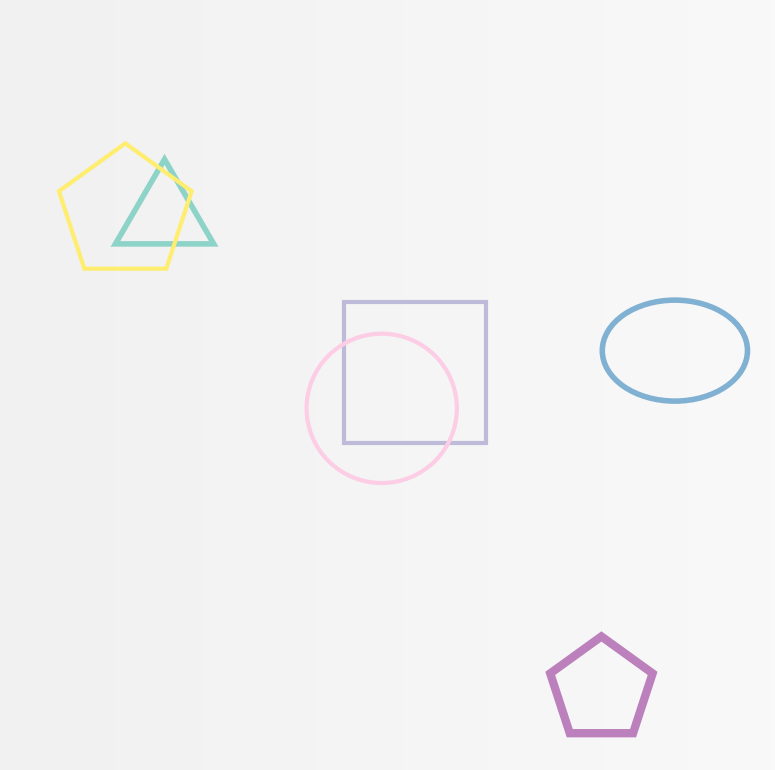[{"shape": "triangle", "thickness": 2, "radius": 0.37, "center": [0.212, 0.72]}, {"shape": "square", "thickness": 1.5, "radius": 0.46, "center": [0.536, 0.516]}, {"shape": "oval", "thickness": 2, "radius": 0.47, "center": [0.871, 0.545]}, {"shape": "circle", "thickness": 1.5, "radius": 0.48, "center": [0.493, 0.47]}, {"shape": "pentagon", "thickness": 3, "radius": 0.35, "center": [0.776, 0.104]}, {"shape": "pentagon", "thickness": 1.5, "radius": 0.45, "center": [0.162, 0.724]}]